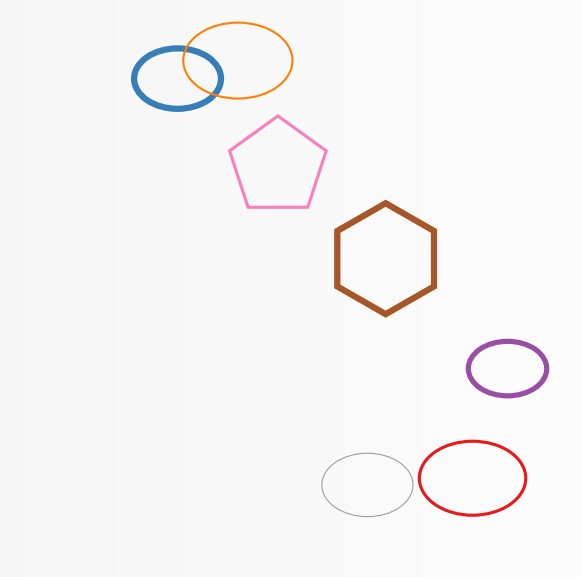[{"shape": "oval", "thickness": 1.5, "radius": 0.46, "center": [0.813, 0.171]}, {"shape": "oval", "thickness": 3, "radius": 0.37, "center": [0.305, 0.863]}, {"shape": "oval", "thickness": 2.5, "radius": 0.34, "center": [0.873, 0.361]}, {"shape": "oval", "thickness": 1, "radius": 0.47, "center": [0.409, 0.894]}, {"shape": "hexagon", "thickness": 3, "radius": 0.48, "center": [0.664, 0.551]}, {"shape": "pentagon", "thickness": 1.5, "radius": 0.44, "center": [0.478, 0.711]}, {"shape": "oval", "thickness": 0.5, "radius": 0.39, "center": [0.632, 0.159]}]